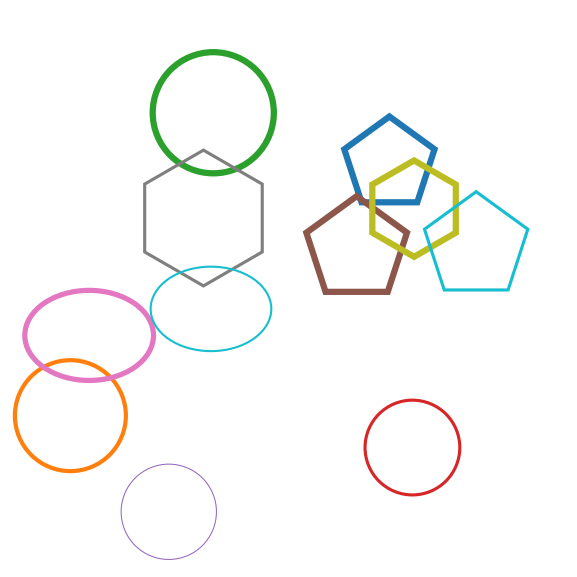[{"shape": "pentagon", "thickness": 3, "radius": 0.41, "center": [0.674, 0.715]}, {"shape": "circle", "thickness": 2, "radius": 0.48, "center": [0.122, 0.279]}, {"shape": "circle", "thickness": 3, "radius": 0.52, "center": [0.369, 0.804]}, {"shape": "circle", "thickness": 1.5, "radius": 0.41, "center": [0.714, 0.224]}, {"shape": "circle", "thickness": 0.5, "radius": 0.41, "center": [0.292, 0.113]}, {"shape": "pentagon", "thickness": 3, "radius": 0.46, "center": [0.618, 0.568]}, {"shape": "oval", "thickness": 2.5, "radius": 0.56, "center": [0.154, 0.418]}, {"shape": "hexagon", "thickness": 1.5, "radius": 0.59, "center": [0.352, 0.622]}, {"shape": "hexagon", "thickness": 3, "radius": 0.42, "center": [0.717, 0.638]}, {"shape": "oval", "thickness": 1, "radius": 0.52, "center": [0.365, 0.464]}, {"shape": "pentagon", "thickness": 1.5, "radius": 0.47, "center": [0.825, 0.573]}]